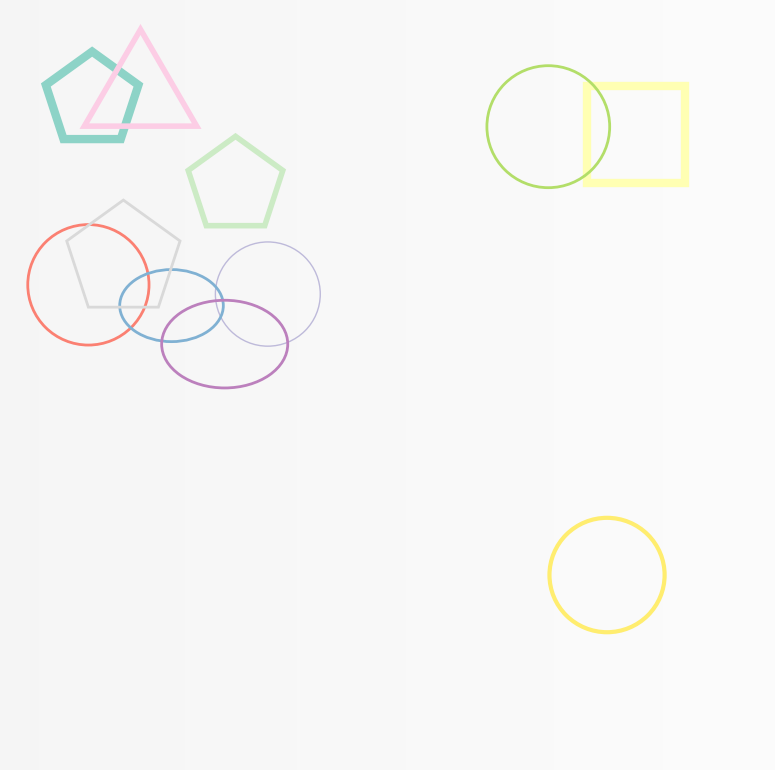[{"shape": "pentagon", "thickness": 3, "radius": 0.31, "center": [0.119, 0.87]}, {"shape": "square", "thickness": 3, "radius": 0.32, "center": [0.82, 0.826]}, {"shape": "circle", "thickness": 0.5, "radius": 0.34, "center": [0.346, 0.618]}, {"shape": "circle", "thickness": 1, "radius": 0.39, "center": [0.114, 0.63]}, {"shape": "oval", "thickness": 1, "radius": 0.33, "center": [0.221, 0.603]}, {"shape": "circle", "thickness": 1, "radius": 0.4, "center": [0.707, 0.835]}, {"shape": "triangle", "thickness": 2, "radius": 0.42, "center": [0.181, 0.878]}, {"shape": "pentagon", "thickness": 1, "radius": 0.38, "center": [0.159, 0.663]}, {"shape": "oval", "thickness": 1, "radius": 0.41, "center": [0.29, 0.553]}, {"shape": "pentagon", "thickness": 2, "radius": 0.32, "center": [0.304, 0.759]}, {"shape": "circle", "thickness": 1.5, "radius": 0.37, "center": [0.783, 0.253]}]